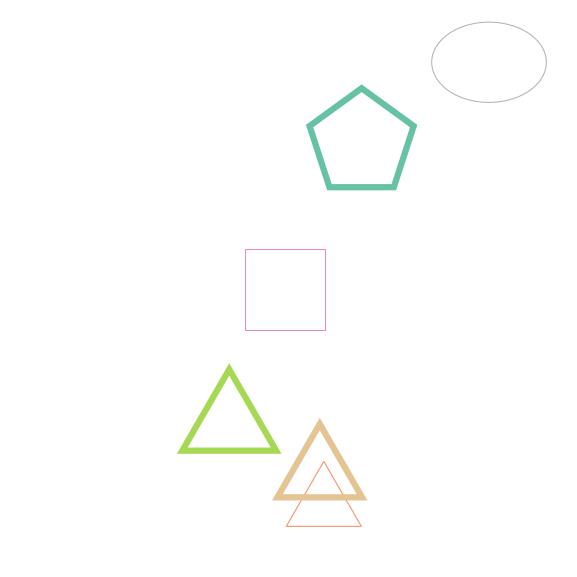[{"shape": "pentagon", "thickness": 3, "radius": 0.47, "center": [0.626, 0.752]}, {"shape": "triangle", "thickness": 0.5, "radius": 0.38, "center": [0.561, 0.125]}, {"shape": "square", "thickness": 0.5, "radius": 0.35, "center": [0.493, 0.498]}, {"shape": "triangle", "thickness": 3, "radius": 0.47, "center": [0.397, 0.266]}, {"shape": "triangle", "thickness": 3, "radius": 0.42, "center": [0.554, 0.18]}, {"shape": "oval", "thickness": 0.5, "radius": 0.5, "center": [0.847, 0.891]}]